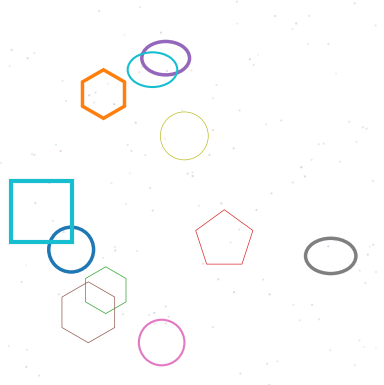[{"shape": "circle", "thickness": 2.5, "radius": 0.29, "center": [0.185, 0.352]}, {"shape": "hexagon", "thickness": 2.5, "radius": 0.32, "center": [0.269, 0.756]}, {"shape": "hexagon", "thickness": 0.5, "radius": 0.3, "center": [0.275, 0.246]}, {"shape": "pentagon", "thickness": 0.5, "radius": 0.39, "center": [0.583, 0.377]}, {"shape": "oval", "thickness": 2.5, "radius": 0.31, "center": [0.43, 0.849]}, {"shape": "hexagon", "thickness": 0.5, "radius": 0.4, "center": [0.229, 0.189]}, {"shape": "circle", "thickness": 1.5, "radius": 0.3, "center": [0.42, 0.11]}, {"shape": "oval", "thickness": 2.5, "radius": 0.33, "center": [0.859, 0.335]}, {"shape": "circle", "thickness": 0.5, "radius": 0.31, "center": [0.479, 0.647]}, {"shape": "square", "thickness": 3, "radius": 0.39, "center": [0.108, 0.451]}, {"shape": "oval", "thickness": 1.5, "radius": 0.32, "center": [0.396, 0.819]}]